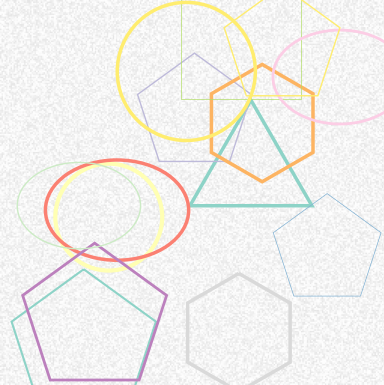[{"shape": "triangle", "thickness": 2.5, "radius": 0.91, "center": [0.652, 0.557]}, {"shape": "pentagon", "thickness": 1.5, "radius": 0.99, "center": [0.218, 0.104]}, {"shape": "circle", "thickness": 3, "radius": 0.69, "center": [0.282, 0.436]}, {"shape": "pentagon", "thickness": 1, "radius": 0.78, "center": [0.505, 0.706]}, {"shape": "oval", "thickness": 2.5, "radius": 0.93, "center": [0.304, 0.454]}, {"shape": "pentagon", "thickness": 0.5, "radius": 0.74, "center": [0.85, 0.35]}, {"shape": "hexagon", "thickness": 2.5, "radius": 0.76, "center": [0.681, 0.68]}, {"shape": "square", "thickness": 0.5, "radius": 0.78, "center": [0.625, 0.897]}, {"shape": "oval", "thickness": 2, "radius": 0.87, "center": [0.883, 0.8]}, {"shape": "hexagon", "thickness": 2.5, "radius": 0.77, "center": [0.62, 0.136]}, {"shape": "pentagon", "thickness": 2, "radius": 0.98, "center": [0.246, 0.172]}, {"shape": "oval", "thickness": 1, "radius": 0.8, "center": [0.205, 0.466]}, {"shape": "pentagon", "thickness": 1, "radius": 0.79, "center": [0.733, 0.879]}, {"shape": "circle", "thickness": 2.5, "radius": 0.9, "center": [0.484, 0.814]}]